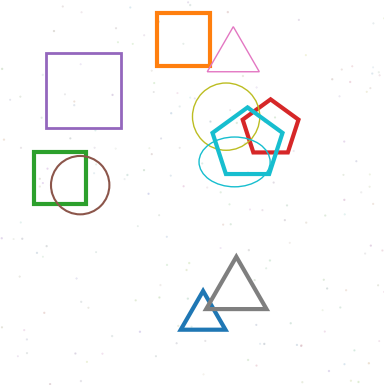[{"shape": "triangle", "thickness": 3, "radius": 0.34, "center": [0.528, 0.177]}, {"shape": "square", "thickness": 3, "radius": 0.35, "center": [0.477, 0.897]}, {"shape": "square", "thickness": 3, "radius": 0.33, "center": [0.156, 0.537]}, {"shape": "pentagon", "thickness": 3, "radius": 0.38, "center": [0.703, 0.666]}, {"shape": "square", "thickness": 2, "radius": 0.49, "center": [0.217, 0.765]}, {"shape": "circle", "thickness": 1.5, "radius": 0.38, "center": [0.208, 0.519]}, {"shape": "triangle", "thickness": 1, "radius": 0.39, "center": [0.606, 0.853]}, {"shape": "triangle", "thickness": 3, "radius": 0.45, "center": [0.614, 0.242]}, {"shape": "circle", "thickness": 1, "radius": 0.44, "center": [0.587, 0.697]}, {"shape": "pentagon", "thickness": 3, "radius": 0.48, "center": [0.643, 0.625]}, {"shape": "oval", "thickness": 1, "radius": 0.46, "center": [0.609, 0.579]}]